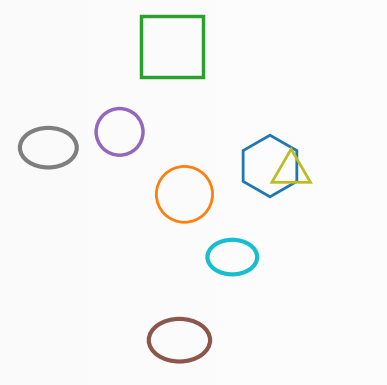[{"shape": "hexagon", "thickness": 2, "radius": 0.4, "center": [0.697, 0.569]}, {"shape": "circle", "thickness": 2, "radius": 0.36, "center": [0.476, 0.495]}, {"shape": "square", "thickness": 2.5, "radius": 0.4, "center": [0.444, 0.878]}, {"shape": "circle", "thickness": 2.5, "radius": 0.3, "center": [0.309, 0.657]}, {"shape": "oval", "thickness": 3, "radius": 0.4, "center": [0.463, 0.116]}, {"shape": "oval", "thickness": 3, "radius": 0.37, "center": [0.125, 0.616]}, {"shape": "triangle", "thickness": 2, "radius": 0.29, "center": [0.751, 0.555]}, {"shape": "oval", "thickness": 3, "radius": 0.32, "center": [0.599, 0.332]}]